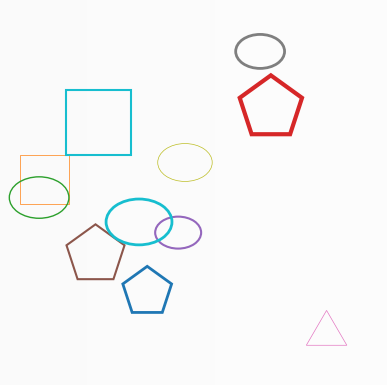[{"shape": "pentagon", "thickness": 2, "radius": 0.33, "center": [0.38, 0.242]}, {"shape": "square", "thickness": 0.5, "radius": 0.32, "center": [0.116, 0.534]}, {"shape": "oval", "thickness": 1, "radius": 0.38, "center": [0.101, 0.487]}, {"shape": "pentagon", "thickness": 3, "radius": 0.42, "center": [0.699, 0.72]}, {"shape": "oval", "thickness": 1.5, "radius": 0.3, "center": [0.46, 0.396]}, {"shape": "pentagon", "thickness": 1.5, "radius": 0.39, "center": [0.246, 0.339]}, {"shape": "triangle", "thickness": 0.5, "radius": 0.3, "center": [0.843, 0.133]}, {"shape": "oval", "thickness": 2, "radius": 0.32, "center": [0.671, 0.866]}, {"shape": "oval", "thickness": 0.5, "radius": 0.35, "center": [0.477, 0.578]}, {"shape": "oval", "thickness": 2, "radius": 0.43, "center": [0.359, 0.424]}, {"shape": "square", "thickness": 1.5, "radius": 0.42, "center": [0.253, 0.681]}]